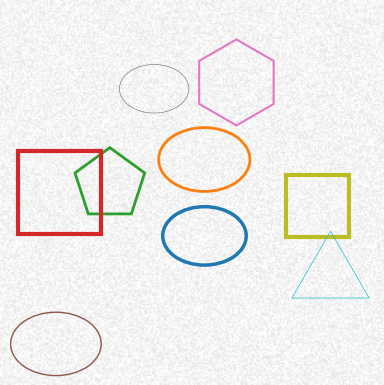[{"shape": "oval", "thickness": 2.5, "radius": 0.54, "center": [0.531, 0.387]}, {"shape": "oval", "thickness": 2, "radius": 0.59, "center": [0.531, 0.586]}, {"shape": "pentagon", "thickness": 2, "radius": 0.48, "center": [0.285, 0.521]}, {"shape": "square", "thickness": 3, "radius": 0.54, "center": [0.154, 0.5]}, {"shape": "oval", "thickness": 1, "radius": 0.59, "center": [0.145, 0.107]}, {"shape": "hexagon", "thickness": 1.5, "radius": 0.56, "center": [0.614, 0.786]}, {"shape": "oval", "thickness": 0.5, "radius": 0.45, "center": [0.4, 0.769]}, {"shape": "square", "thickness": 3, "radius": 0.4, "center": [0.825, 0.466]}, {"shape": "triangle", "thickness": 0.5, "radius": 0.58, "center": [0.858, 0.284]}]